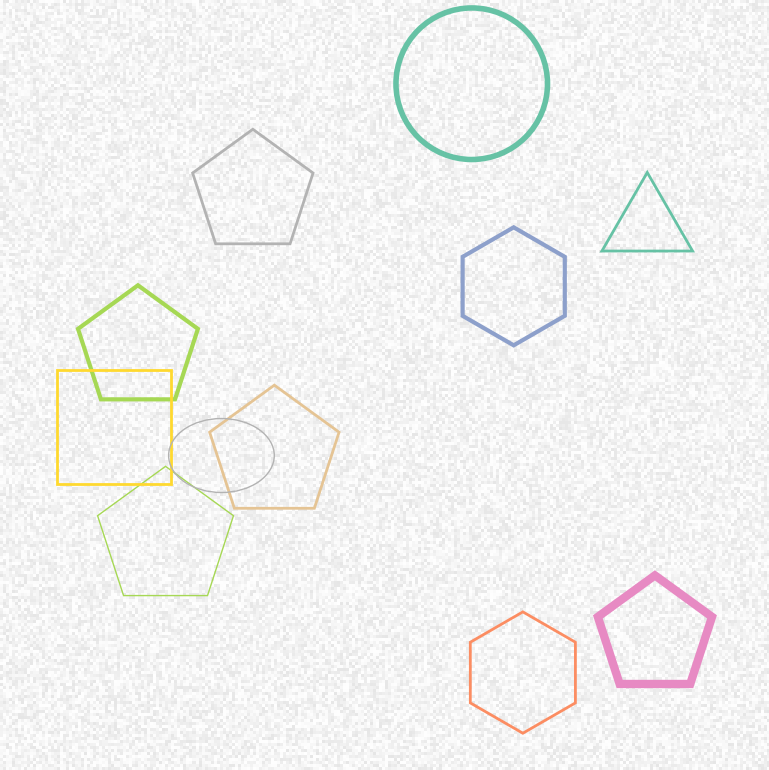[{"shape": "circle", "thickness": 2, "radius": 0.49, "center": [0.613, 0.891]}, {"shape": "triangle", "thickness": 1, "radius": 0.34, "center": [0.841, 0.708]}, {"shape": "hexagon", "thickness": 1, "radius": 0.39, "center": [0.679, 0.127]}, {"shape": "hexagon", "thickness": 1.5, "radius": 0.38, "center": [0.667, 0.628]}, {"shape": "pentagon", "thickness": 3, "radius": 0.39, "center": [0.851, 0.175]}, {"shape": "pentagon", "thickness": 1.5, "radius": 0.41, "center": [0.179, 0.548]}, {"shape": "pentagon", "thickness": 0.5, "radius": 0.46, "center": [0.215, 0.302]}, {"shape": "square", "thickness": 1, "radius": 0.37, "center": [0.148, 0.446]}, {"shape": "pentagon", "thickness": 1, "radius": 0.44, "center": [0.356, 0.411]}, {"shape": "pentagon", "thickness": 1, "radius": 0.41, "center": [0.328, 0.75]}, {"shape": "oval", "thickness": 0.5, "radius": 0.34, "center": [0.288, 0.408]}]